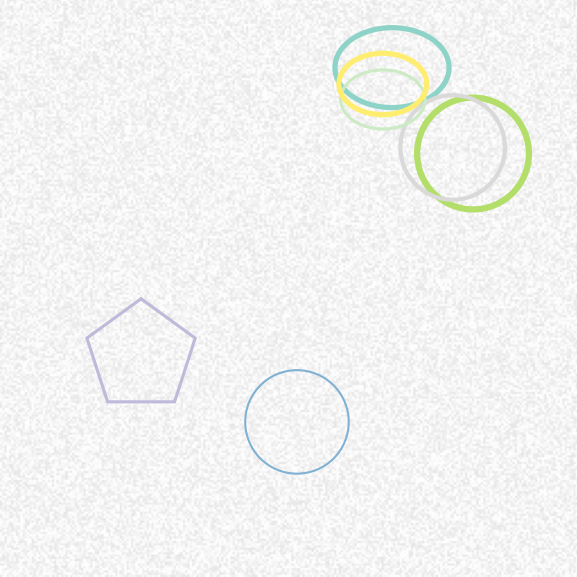[{"shape": "oval", "thickness": 2.5, "radius": 0.49, "center": [0.679, 0.882]}, {"shape": "pentagon", "thickness": 1.5, "radius": 0.49, "center": [0.244, 0.383]}, {"shape": "circle", "thickness": 1, "radius": 0.45, "center": [0.514, 0.269]}, {"shape": "circle", "thickness": 3, "radius": 0.48, "center": [0.819, 0.733]}, {"shape": "circle", "thickness": 2, "radius": 0.45, "center": [0.784, 0.744]}, {"shape": "oval", "thickness": 1.5, "radius": 0.37, "center": [0.663, 0.827]}, {"shape": "oval", "thickness": 2.5, "radius": 0.38, "center": [0.663, 0.854]}]